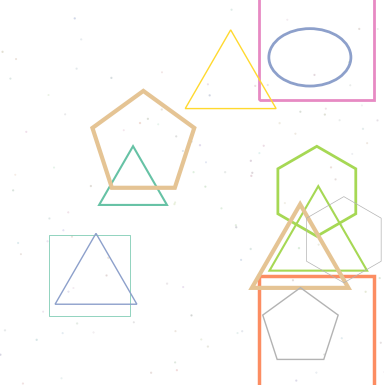[{"shape": "triangle", "thickness": 1.5, "radius": 0.51, "center": [0.346, 0.519]}, {"shape": "square", "thickness": 0.5, "radius": 0.52, "center": [0.233, 0.285]}, {"shape": "square", "thickness": 2.5, "radius": 0.75, "center": [0.822, 0.135]}, {"shape": "oval", "thickness": 2, "radius": 0.53, "center": [0.805, 0.851]}, {"shape": "triangle", "thickness": 1, "radius": 0.61, "center": [0.249, 0.271]}, {"shape": "square", "thickness": 2, "radius": 0.75, "center": [0.821, 0.889]}, {"shape": "triangle", "thickness": 1.5, "radius": 0.73, "center": [0.827, 0.37]}, {"shape": "hexagon", "thickness": 2, "radius": 0.58, "center": [0.823, 0.503]}, {"shape": "triangle", "thickness": 1, "radius": 0.68, "center": [0.599, 0.786]}, {"shape": "triangle", "thickness": 3, "radius": 0.72, "center": [0.78, 0.325]}, {"shape": "pentagon", "thickness": 3, "radius": 0.7, "center": [0.372, 0.625]}, {"shape": "hexagon", "thickness": 0.5, "radius": 0.56, "center": [0.893, 0.377]}, {"shape": "pentagon", "thickness": 1, "radius": 0.51, "center": [0.78, 0.15]}]